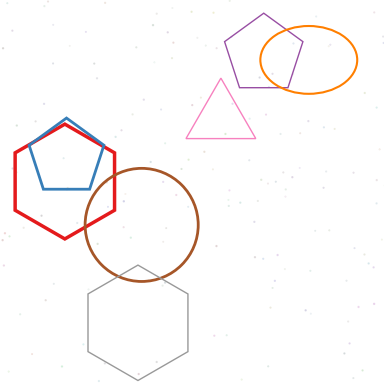[{"shape": "hexagon", "thickness": 2.5, "radius": 0.75, "center": [0.168, 0.528]}, {"shape": "pentagon", "thickness": 2, "radius": 0.51, "center": [0.173, 0.591]}, {"shape": "pentagon", "thickness": 1, "radius": 0.53, "center": [0.685, 0.859]}, {"shape": "oval", "thickness": 1.5, "radius": 0.63, "center": [0.802, 0.844]}, {"shape": "circle", "thickness": 2, "radius": 0.73, "center": [0.368, 0.416]}, {"shape": "triangle", "thickness": 1, "radius": 0.52, "center": [0.574, 0.692]}, {"shape": "hexagon", "thickness": 1, "radius": 0.75, "center": [0.358, 0.162]}]